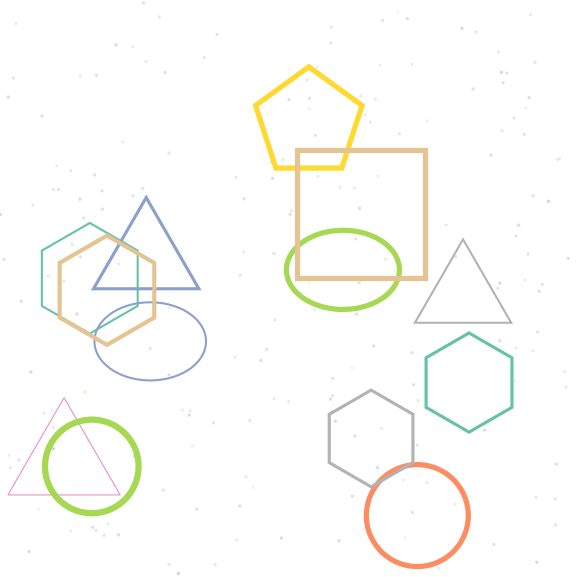[{"shape": "hexagon", "thickness": 1.5, "radius": 0.43, "center": [0.812, 0.337]}, {"shape": "hexagon", "thickness": 1, "radius": 0.48, "center": [0.155, 0.517]}, {"shape": "circle", "thickness": 2.5, "radius": 0.44, "center": [0.723, 0.106]}, {"shape": "oval", "thickness": 1, "radius": 0.48, "center": [0.26, 0.408]}, {"shape": "triangle", "thickness": 1.5, "radius": 0.53, "center": [0.253, 0.552]}, {"shape": "triangle", "thickness": 0.5, "radius": 0.56, "center": [0.111, 0.198]}, {"shape": "circle", "thickness": 3, "radius": 0.41, "center": [0.159, 0.191]}, {"shape": "oval", "thickness": 2.5, "radius": 0.49, "center": [0.594, 0.532]}, {"shape": "pentagon", "thickness": 2.5, "radius": 0.48, "center": [0.535, 0.787]}, {"shape": "square", "thickness": 2.5, "radius": 0.55, "center": [0.625, 0.628]}, {"shape": "hexagon", "thickness": 2, "radius": 0.47, "center": [0.185, 0.497]}, {"shape": "triangle", "thickness": 1, "radius": 0.48, "center": [0.802, 0.488]}, {"shape": "hexagon", "thickness": 1.5, "radius": 0.42, "center": [0.643, 0.24]}]